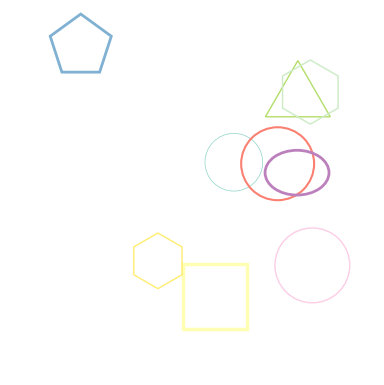[{"shape": "circle", "thickness": 0.5, "radius": 0.37, "center": [0.607, 0.579]}, {"shape": "square", "thickness": 2.5, "radius": 0.42, "center": [0.558, 0.23]}, {"shape": "circle", "thickness": 1.5, "radius": 0.47, "center": [0.721, 0.575]}, {"shape": "pentagon", "thickness": 2, "radius": 0.42, "center": [0.21, 0.88]}, {"shape": "triangle", "thickness": 1, "radius": 0.49, "center": [0.774, 0.745]}, {"shape": "circle", "thickness": 1, "radius": 0.49, "center": [0.811, 0.311]}, {"shape": "oval", "thickness": 2, "radius": 0.42, "center": [0.772, 0.552]}, {"shape": "hexagon", "thickness": 1, "radius": 0.42, "center": [0.806, 0.761]}, {"shape": "hexagon", "thickness": 1, "radius": 0.36, "center": [0.41, 0.322]}]